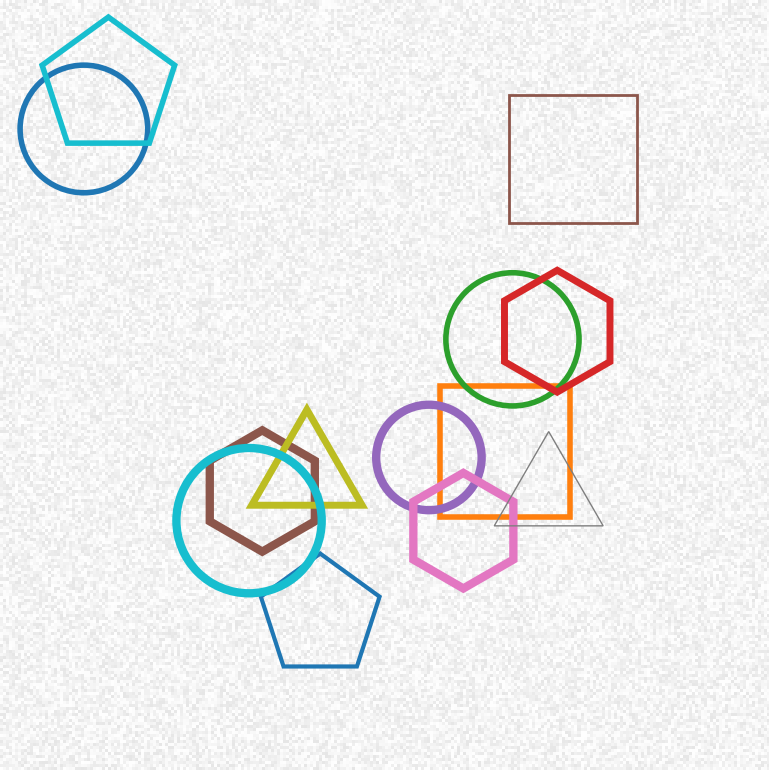[{"shape": "circle", "thickness": 2, "radius": 0.41, "center": [0.109, 0.833]}, {"shape": "pentagon", "thickness": 1.5, "radius": 0.41, "center": [0.416, 0.2]}, {"shape": "square", "thickness": 2, "radius": 0.42, "center": [0.656, 0.413]}, {"shape": "circle", "thickness": 2, "radius": 0.43, "center": [0.666, 0.559]}, {"shape": "hexagon", "thickness": 2.5, "radius": 0.4, "center": [0.724, 0.57]}, {"shape": "circle", "thickness": 3, "radius": 0.34, "center": [0.557, 0.406]}, {"shape": "square", "thickness": 1, "radius": 0.41, "center": [0.744, 0.794]}, {"shape": "hexagon", "thickness": 3, "radius": 0.39, "center": [0.341, 0.362]}, {"shape": "hexagon", "thickness": 3, "radius": 0.38, "center": [0.602, 0.311]}, {"shape": "triangle", "thickness": 0.5, "radius": 0.41, "center": [0.713, 0.358]}, {"shape": "triangle", "thickness": 2.5, "radius": 0.41, "center": [0.399, 0.385]}, {"shape": "circle", "thickness": 3, "radius": 0.47, "center": [0.323, 0.324]}, {"shape": "pentagon", "thickness": 2, "radius": 0.45, "center": [0.141, 0.887]}]